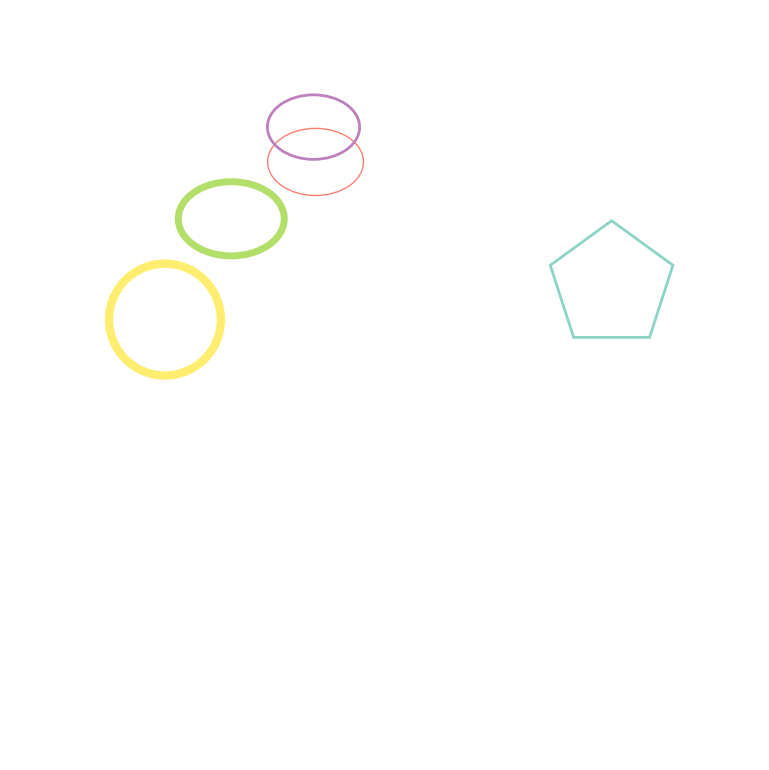[{"shape": "pentagon", "thickness": 1, "radius": 0.42, "center": [0.794, 0.63]}, {"shape": "oval", "thickness": 0.5, "radius": 0.31, "center": [0.41, 0.79]}, {"shape": "oval", "thickness": 2.5, "radius": 0.34, "center": [0.3, 0.716]}, {"shape": "oval", "thickness": 1, "radius": 0.3, "center": [0.407, 0.835]}, {"shape": "circle", "thickness": 3, "radius": 0.36, "center": [0.214, 0.585]}]